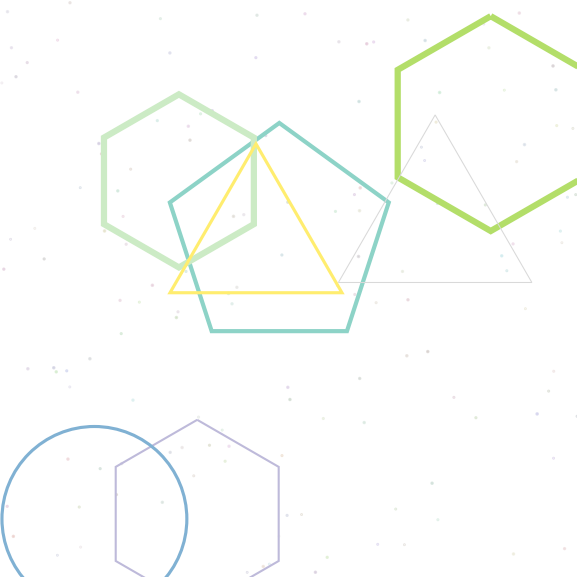[{"shape": "pentagon", "thickness": 2, "radius": 1.0, "center": [0.484, 0.587]}, {"shape": "hexagon", "thickness": 1, "radius": 0.81, "center": [0.341, 0.109]}, {"shape": "circle", "thickness": 1.5, "radius": 0.8, "center": [0.163, 0.101]}, {"shape": "hexagon", "thickness": 3, "radius": 0.93, "center": [0.85, 0.785]}, {"shape": "triangle", "thickness": 0.5, "radius": 0.97, "center": [0.753, 0.607]}, {"shape": "hexagon", "thickness": 3, "radius": 0.75, "center": [0.31, 0.686]}, {"shape": "triangle", "thickness": 1.5, "radius": 0.86, "center": [0.443, 0.578]}]